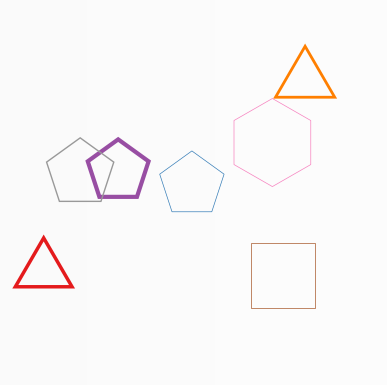[{"shape": "triangle", "thickness": 2.5, "radius": 0.42, "center": [0.113, 0.297]}, {"shape": "pentagon", "thickness": 0.5, "radius": 0.44, "center": [0.495, 0.521]}, {"shape": "pentagon", "thickness": 3, "radius": 0.41, "center": [0.305, 0.555]}, {"shape": "triangle", "thickness": 2, "radius": 0.44, "center": [0.787, 0.792]}, {"shape": "square", "thickness": 0.5, "radius": 0.42, "center": [0.73, 0.285]}, {"shape": "hexagon", "thickness": 0.5, "radius": 0.57, "center": [0.703, 0.63]}, {"shape": "pentagon", "thickness": 1, "radius": 0.46, "center": [0.207, 0.551]}]